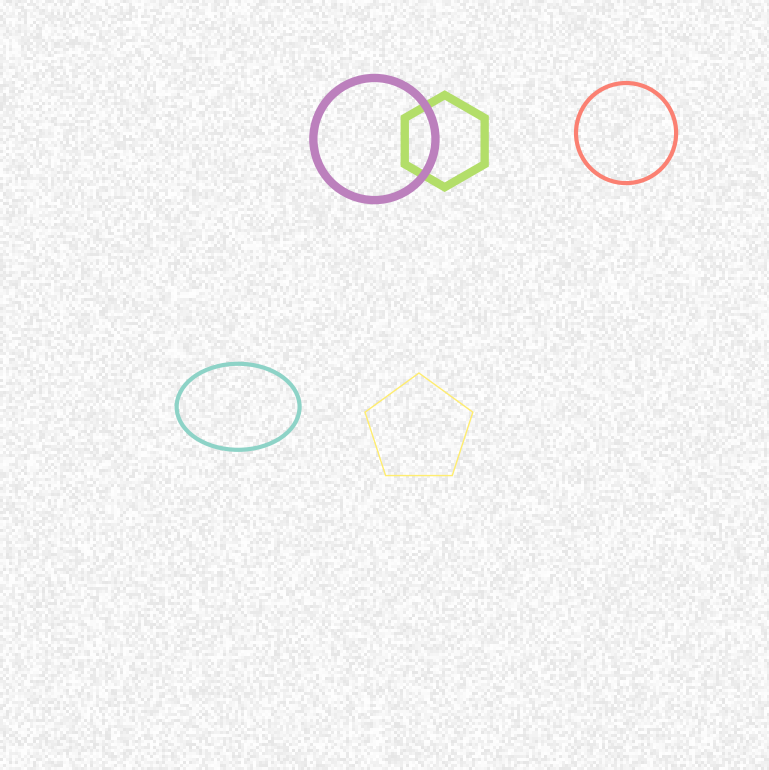[{"shape": "oval", "thickness": 1.5, "radius": 0.4, "center": [0.309, 0.472]}, {"shape": "circle", "thickness": 1.5, "radius": 0.33, "center": [0.813, 0.827]}, {"shape": "hexagon", "thickness": 3, "radius": 0.3, "center": [0.578, 0.817]}, {"shape": "circle", "thickness": 3, "radius": 0.4, "center": [0.486, 0.819]}, {"shape": "pentagon", "thickness": 0.5, "radius": 0.37, "center": [0.544, 0.442]}]